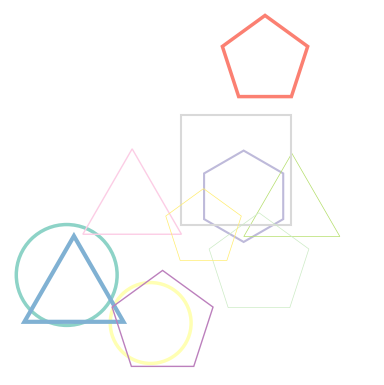[{"shape": "circle", "thickness": 2.5, "radius": 0.65, "center": [0.173, 0.286]}, {"shape": "circle", "thickness": 2.5, "radius": 0.52, "center": [0.391, 0.161]}, {"shape": "hexagon", "thickness": 1.5, "radius": 0.59, "center": [0.633, 0.49]}, {"shape": "pentagon", "thickness": 2.5, "radius": 0.58, "center": [0.688, 0.843]}, {"shape": "triangle", "thickness": 3, "radius": 0.74, "center": [0.192, 0.238]}, {"shape": "triangle", "thickness": 0.5, "radius": 0.72, "center": [0.758, 0.458]}, {"shape": "triangle", "thickness": 1, "radius": 0.74, "center": [0.343, 0.465]}, {"shape": "square", "thickness": 1.5, "radius": 0.71, "center": [0.612, 0.558]}, {"shape": "pentagon", "thickness": 1, "radius": 0.69, "center": [0.422, 0.16]}, {"shape": "pentagon", "thickness": 0.5, "radius": 0.68, "center": [0.673, 0.311]}, {"shape": "pentagon", "thickness": 0.5, "radius": 0.52, "center": [0.529, 0.407]}]